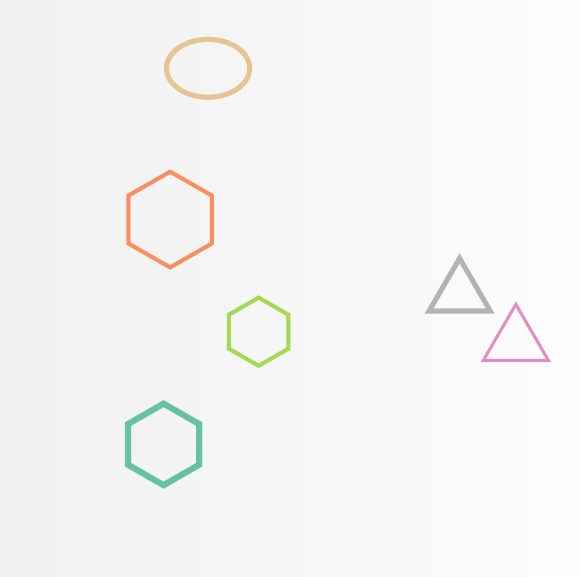[{"shape": "hexagon", "thickness": 3, "radius": 0.35, "center": [0.281, 0.23]}, {"shape": "hexagon", "thickness": 2, "radius": 0.41, "center": [0.293, 0.619]}, {"shape": "triangle", "thickness": 1.5, "radius": 0.32, "center": [0.887, 0.407]}, {"shape": "hexagon", "thickness": 2, "radius": 0.29, "center": [0.445, 0.425]}, {"shape": "oval", "thickness": 2.5, "radius": 0.36, "center": [0.358, 0.881]}, {"shape": "triangle", "thickness": 2.5, "radius": 0.3, "center": [0.791, 0.491]}]